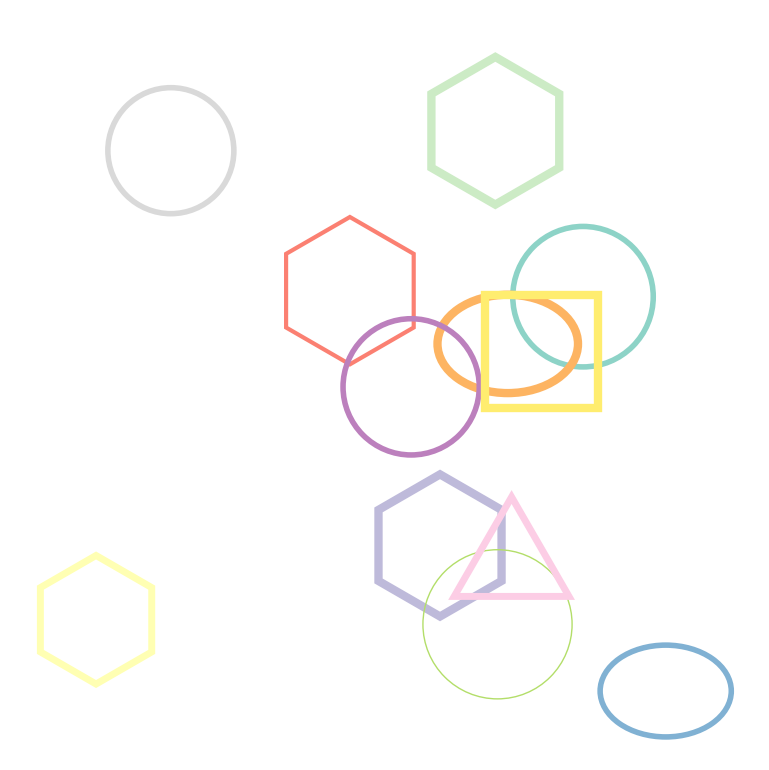[{"shape": "circle", "thickness": 2, "radius": 0.46, "center": [0.757, 0.615]}, {"shape": "hexagon", "thickness": 2.5, "radius": 0.42, "center": [0.125, 0.195]}, {"shape": "hexagon", "thickness": 3, "radius": 0.46, "center": [0.571, 0.292]}, {"shape": "hexagon", "thickness": 1.5, "radius": 0.48, "center": [0.454, 0.623]}, {"shape": "oval", "thickness": 2, "radius": 0.43, "center": [0.865, 0.103]}, {"shape": "oval", "thickness": 3, "radius": 0.46, "center": [0.659, 0.553]}, {"shape": "circle", "thickness": 0.5, "radius": 0.48, "center": [0.646, 0.189]}, {"shape": "triangle", "thickness": 2.5, "radius": 0.43, "center": [0.664, 0.268]}, {"shape": "circle", "thickness": 2, "radius": 0.41, "center": [0.222, 0.804]}, {"shape": "circle", "thickness": 2, "radius": 0.44, "center": [0.534, 0.498]}, {"shape": "hexagon", "thickness": 3, "radius": 0.48, "center": [0.643, 0.83]}, {"shape": "square", "thickness": 3, "radius": 0.37, "center": [0.703, 0.543]}]